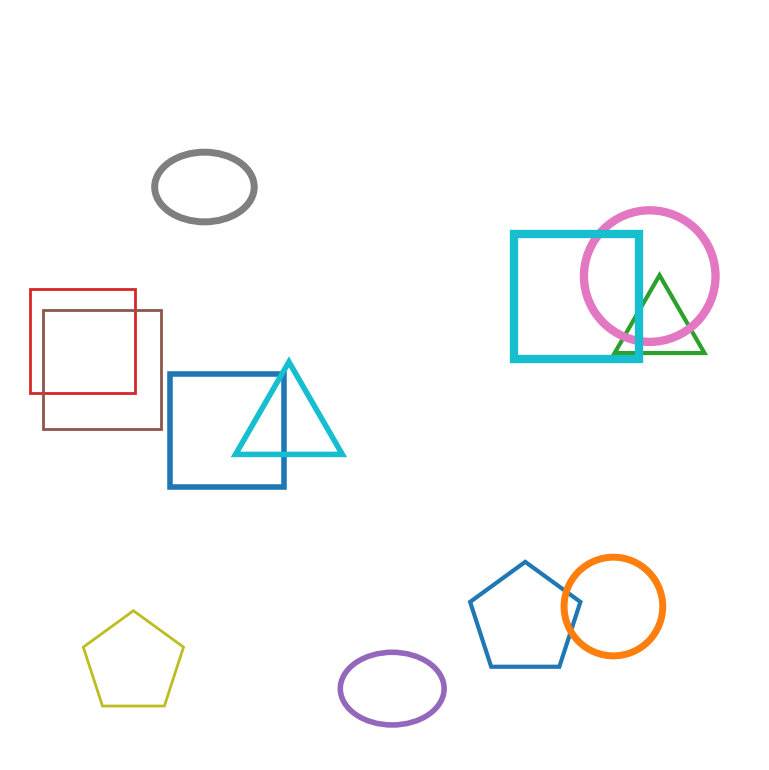[{"shape": "pentagon", "thickness": 1.5, "radius": 0.38, "center": [0.682, 0.195]}, {"shape": "square", "thickness": 2, "radius": 0.37, "center": [0.295, 0.441]}, {"shape": "circle", "thickness": 2.5, "radius": 0.32, "center": [0.797, 0.212]}, {"shape": "triangle", "thickness": 1.5, "radius": 0.34, "center": [0.857, 0.575]}, {"shape": "square", "thickness": 1, "radius": 0.34, "center": [0.107, 0.557]}, {"shape": "oval", "thickness": 2, "radius": 0.34, "center": [0.509, 0.106]}, {"shape": "square", "thickness": 1, "radius": 0.38, "center": [0.132, 0.52]}, {"shape": "circle", "thickness": 3, "radius": 0.43, "center": [0.844, 0.641]}, {"shape": "oval", "thickness": 2.5, "radius": 0.32, "center": [0.266, 0.757]}, {"shape": "pentagon", "thickness": 1, "radius": 0.34, "center": [0.173, 0.138]}, {"shape": "square", "thickness": 3, "radius": 0.41, "center": [0.749, 0.615]}, {"shape": "triangle", "thickness": 2, "radius": 0.4, "center": [0.375, 0.45]}]